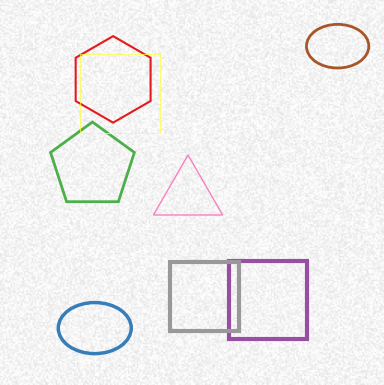[{"shape": "hexagon", "thickness": 1.5, "radius": 0.56, "center": [0.294, 0.794]}, {"shape": "oval", "thickness": 2.5, "radius": 0.47, "center": [0.246, 0.148]}, {"shape": "pentagon", "thickness": 2, "radius": 0.57, "center": [0.24, 0.569]}, {"shape": "square", "thickness": 3, "radius": 0.51, "center": [0.697, 0.222]}, {"shape": "square", "thickness": 0.5, "radius": 0.52, "center": [0.311, 0.758]}, {"shape": "oval", "thickness": 2, "radius": 0.4, "center": [0.877, 0.88]}, {"shape": "triangle", "thickness": 1, "radius": 0.52, "center": [0.488, 0.494]}, {"shape": "square", "thickness": 3, "radius": 0.45, "center": [0.532, 0.229]}]